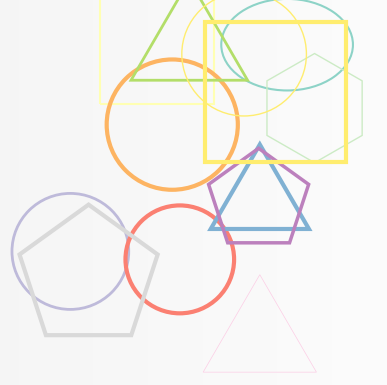[{"shape": "oval", "thickness": 1.5, "radius": 0.85, "center": [0.741, 0.884]}, {"shape": "square", "thickness": 1.5, "radius": 0.74, "center": [0.405, 0.878]}, {"shape": "circle", "thickness": 2, "radius": 0.75, "center": [0.182, 0.347]}, {"shape": "circle", "thickness": 3, "radius": 0.7, "center": [0.464, 0.326]}, {"shape": "triangle", "thickness": 3, "radius": 0.73, "center": [0.671, 0.478]}, {"shape": "circle", "thickness": 3, "radius": 0.85, "center": [0.445, 0.676]}, {"shape": "triangle", "thickness": 2, "radius": 0.87, "center": [0.489, 0.878]}, {"shape": "triangle", "thickness": 0.5, "radius": 0.84, "center": [0.67, 0.118]}, {"shape": "pentagon", "thickness": 3, "radius": 0.94, "center": [0.229, 0.281]}, {"shape": "pentagon", "thickness": 2.5, "radius": 0.68, "center": [0.667, 0.479]}, {"shape": "hexagon", "thickness": 1, "radius": 0.71, "center": [0.812, 0.719]}, {"shape": "square", "thickness": 3, "radius": 0.91, "center": [0.71, 0.762]}, {"shape": "circle", "thickness": 1, "radius": 0.8, "center": [0.63, 0.86]}]